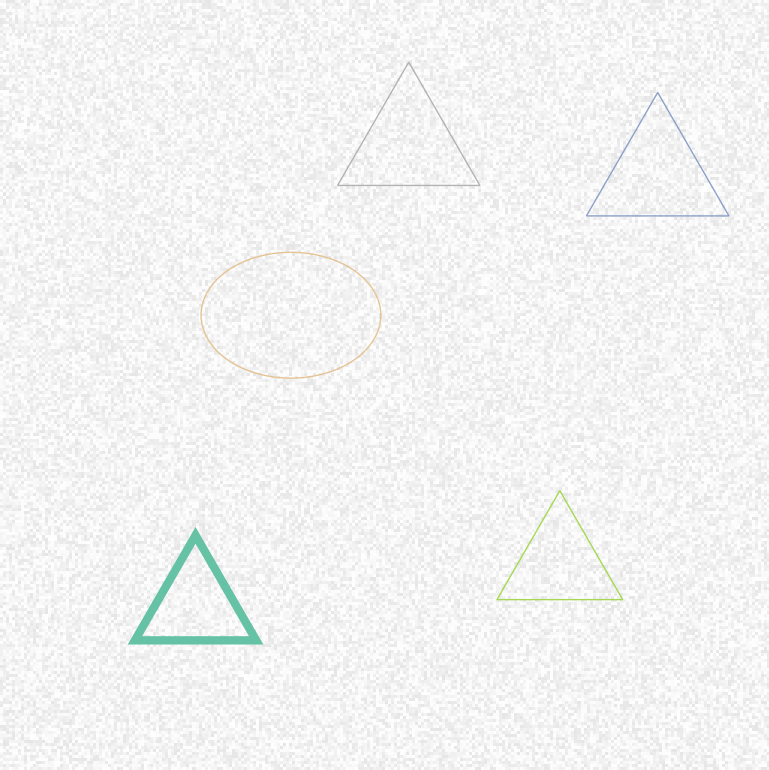[{"shape": "triangle", "thickness": 3, "radius": 0.45, "center": [0.254, 0.214]}, {"shape": "triangle", "thickness": 0.5, "radius": 0.53, "center": [0.854, 0.773]}, {"shape": "triangle", "thickness": 0.5, "radius": 0.47, "center": [0.727, 0.268]}, {"shape": "oval", "thickness": 0.5, "radius": 0.58, "center": [0.378, 0.591]}, {"shape": "triangle", "thickness": 0.5, "radius": 0.53, "center": [0.531, 0.813]}]